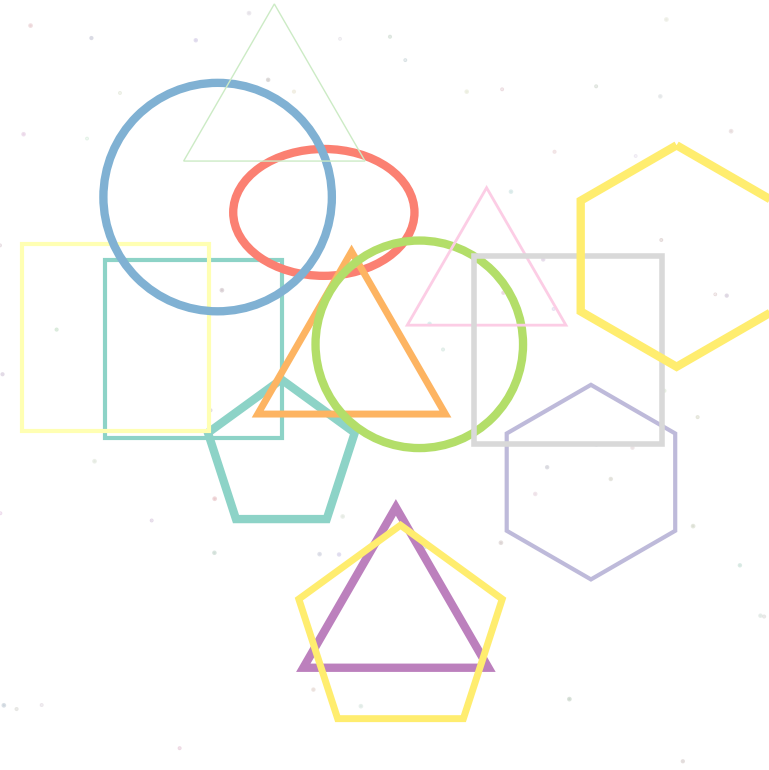[{"shape": "square", "thickness": 1.5, "radius": 0.58, "center": [0.251, 0.547]}, {"shape": "pentagon", "thickness": 3, "radius": 0.5, "center": [0.365, 0.407]}, {"shape": "square", "thickness": 1.5, "radius": 0.61, "center": [0.15, 0.562]}, {"shape": "hexagon", "thickness": 1.5, "radius": 0.63, "center": [0.767, 0.374]}, {"shape": "oval", "thickness": 3, "radius": 0.59, "center": [0.421, 0.724]}, {"shape": "circle", "thickness": 3, "radius": 0.74, "center": [0.283, 0.744]}, {"shape": "triangle", "thickness": 2.5, "radius": 0.7, "center": [0.457, 0.533]}, {"shape": "circle", "thickness": 3, "radius": 0.67, "center": [0.545, 0.553]}, {"shape": "triangle", "thickness": 1, "radius": 0.59, "center": [0.632, 0.637]}, {"shape": "square", "thickness": 2, "radius": 0.61, "center": [0.738, 0.546]}, {"shape": "triangle", "thickness": 3, "radius": 0.69, "center": [0.514, 0.202]}, {"shape": "triangle", "thickness": 0.5, "radius": 0.68, "center": [0.356, 0.859]}, {"shape": "hexagon", "thickness": 3, "radius": 0.72, "center": [0.879, 0.667]}, {"shape": "pentagon", "thickness": 2.5, "radius": 0.69, "center": [0.52, 0.179]}]